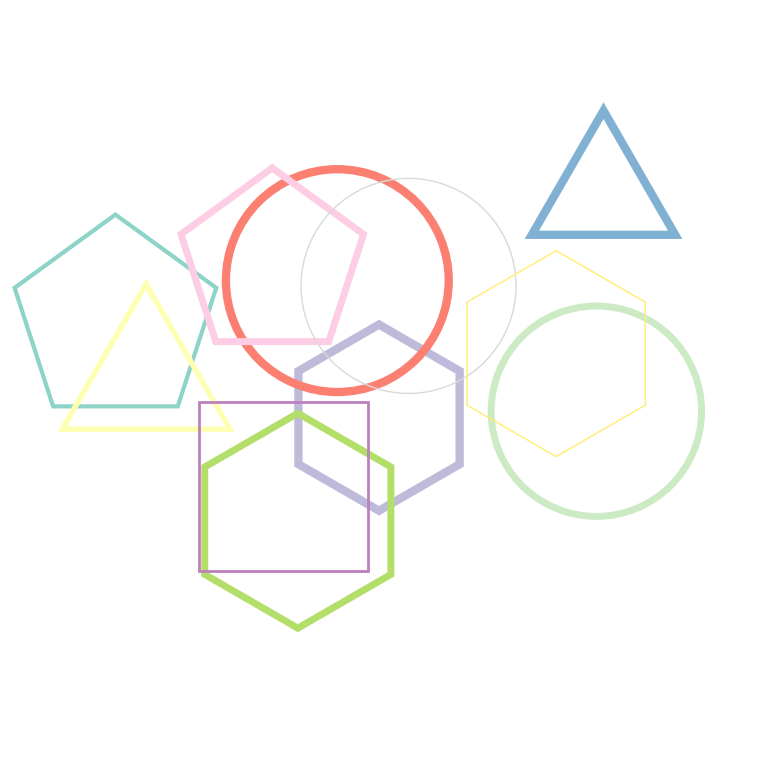[{"shape": "pentagon", "thickness": 1.5, "radius": 0.69, "center": [0.15, 0.584]}, {"shape": "triangle", "thickness": 2, "radius": 0.63, "center": [0.19, 0.506]}, {"shape": "hexagon", "thickness": 3, "radius": 0.6, "center": [0.492, 0.458]}, {"shape": "circle", "thickness": 3, "radius": 0.72, "center": [0.438, 0.636]}, {"shape": "triangle", "thickness": 3, "radius": 0.54, "center": [0.784, 0.749]}, {"shape": "hexagon", "thickness": 2.5, "radius": 0.7, "center": [0.387, 0.324]}, {"shape": "pentagon", "thickness": 2.5, "radius": 0.62, "center": [0.354, 0.657]}, {"shape": "circle", "thickness": 0.5, "radius": 0.7, "center": [0.531, 0.629]}, {"shape": "square", "thickness": 1, "radius": 0.55, "center": [0.368, 0.368]}, {"shape": "circle", "thickness": 2.5, "radius": 0.68, "center": [0.774, 0.466]}, {"shape": "hexagon", "thickness": 0.5, "radius": 0.67, "center": [0.722, 0.541]}]